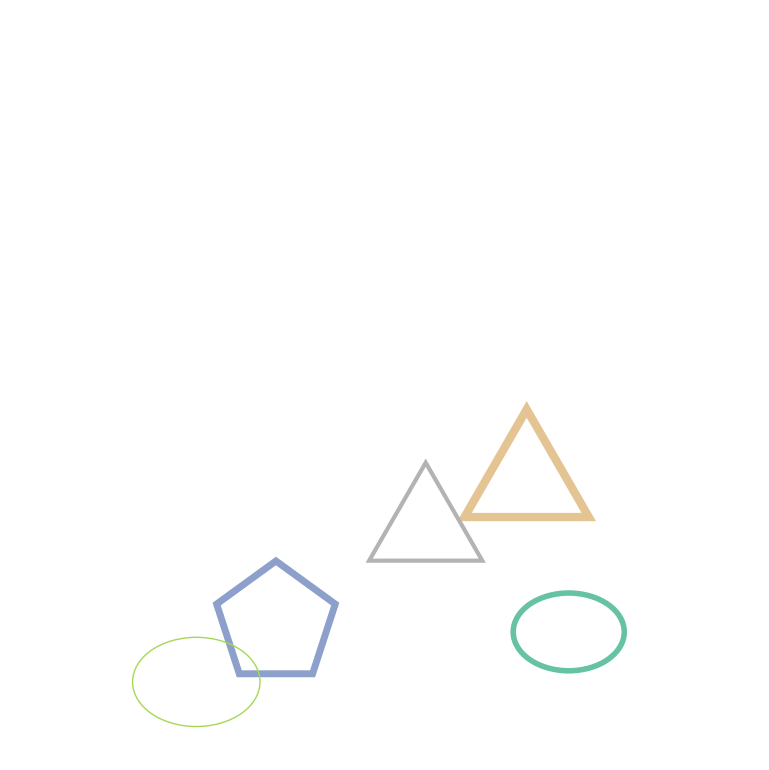[{"shape": "oval", "thickness": 2, "radius": 0.36, "center": [0.739, 0.179]}, {"shape": "pentagon", "thickness": 2.5, "radius": 0.4, "center": [0.358, 0.19]}, {"shape": "oval", "thickness": 0.5, "radius": 0.41, "center": [0.255, 0.114]}, {"shape": "triangle", "thickness": 3, "radius": 0.47, "center": [0.684, 0.375]}, {"shape": "triangle", "thickness": 1.5, "radius": 0.42, "center": [0.553, 0.314]}]